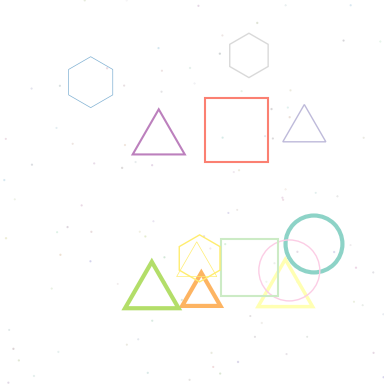[{"shape": "circle", "thickness": 3, "radius": 0.37, "center": [0.816, 0.366]}, {"shape": "triangle", "thickness": 2.5, "radius": 0.41, "center": [0.741, 0.245]}, {"shape": "triangle", "thickness": 1, "radius": 0.32, "center": [0.79, 0.664]}, {"shape": "square", "thickness": 1.5, "radius": 0.41, "center": [0.614, 0.663]}, {"shape": "hexagon", "thickness": 0.5, "radius": 0.33, "center": [0.236, 0.787]}, {"shape": "triangle", "thickness": 3, "radius": 0.29, "center": [0.523, 0.234]}, {"shape": "triangle", "thickness": 3, "radius": 0.4, "center": [0.394, 0.24]}, {"shape": "circle", "thickness": 1, "radius": 0.4, "center": [0.751, 0.298]}, {"shape": "hexagon", "thickness": 1, "radius": 0.29, "center": [0.647, 0.856]}, {"shape": "triangle", "thickness": 1.5, "radius": 0.39, "center": [0.412, 0.638]}, {"shape": "square", "thickness": 1.5, "radius": 0.37, "center": [0.647, 0.305]}, {"shape": "hexagon", "thickness": 1, "radius": 0.31, "center": [0.518, 0.329]}, {"shape": "triangle", "thickness": 0.5, "radius": 0.3, "center": [0.511, 0.312]}]